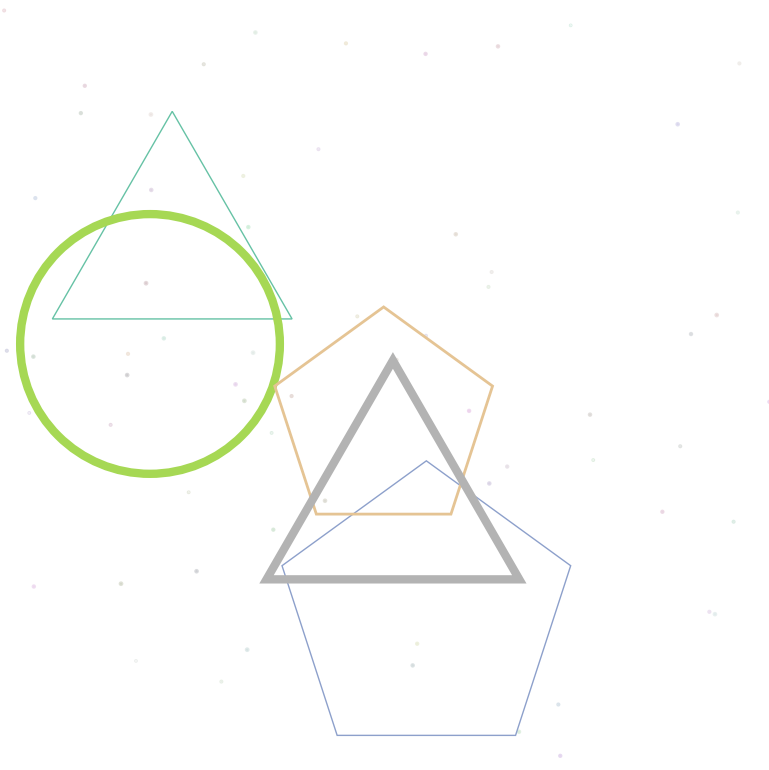[{"shape": "triangle", "thickness": 0.5, "radius": 0.9, "center": [0.224, 0.676]}, {"shape": "pentagon", "thickness": 0.5, "radius": 0.99, "center": [0.554, 0.204]}, {"shape": "circle", "thickness": 3, "radius": 0.84, "center": [0.195, 0.553]}, {"shape": "pentagon", "thickness": 1, "radius": 0.74, "center": [0.498, 0.453]}, {"shape": "triangle", "thickness": 3, "radius": 0.95, "center": [0.51, 0.342]}]